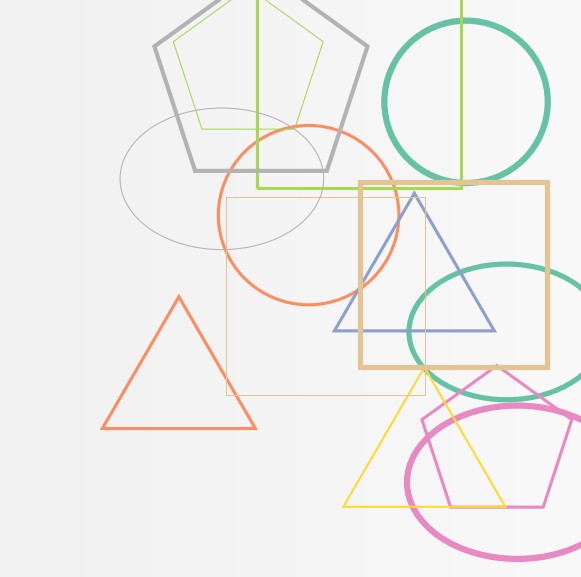[{"shape": "oval", "thickness": 2.5, "radius": 0.84, "center": [0.871, 0.424]}, {"shape": "circle", "thickness": 3, "radius": 0.7, "center": [0.802, 0.823]}, {"shape": "triangle", "thickness": 1.5, "radius": 0.76, "center": [0.308, 0.333]}, {"shape": "circle", "thickness": 1.5, "radius": 0.78, "center": [0.531, 0.627]}, {"shape": "triangle", "thickness": 1.5, "radius": 0.79, "center": [0.713, 0.506]}, {"shape": "pentagon", "thickness": 1.5, "radius": 0.68, "center": [0.855, 0.231]}, {"shape": "oval", "thickness": 3, "radius": 0.95, "center": [0.89, 0.164]}, {"shape": "pentagon", "thickness": 0.5, "radius": 0.68, "center": [0.427, 0.885]}, {"shape": "square", "thickness": 1.5, "radius": 0.88, "center": [0.618, 0.849]}, {"shape": "triangle", "thickness": 1, "radius": 0.8, "center": [0.73, 0.202]}, {"shape": "square", "thickness": 2.5, "radius": 0.8, "center": [0.781, 0.523]}, {"shape": "square", "thickness": 0.5, "radius": 0.86, "center": [0.56, 0.487]}, {"shape": "oval", "thickness": 0.5, "radius": 0.88, "center": [0.382, 0.69]}, {"shape": "pentagon", "thickness": 2, "radius": 0.96, "center": [0.449, 0.859]}]